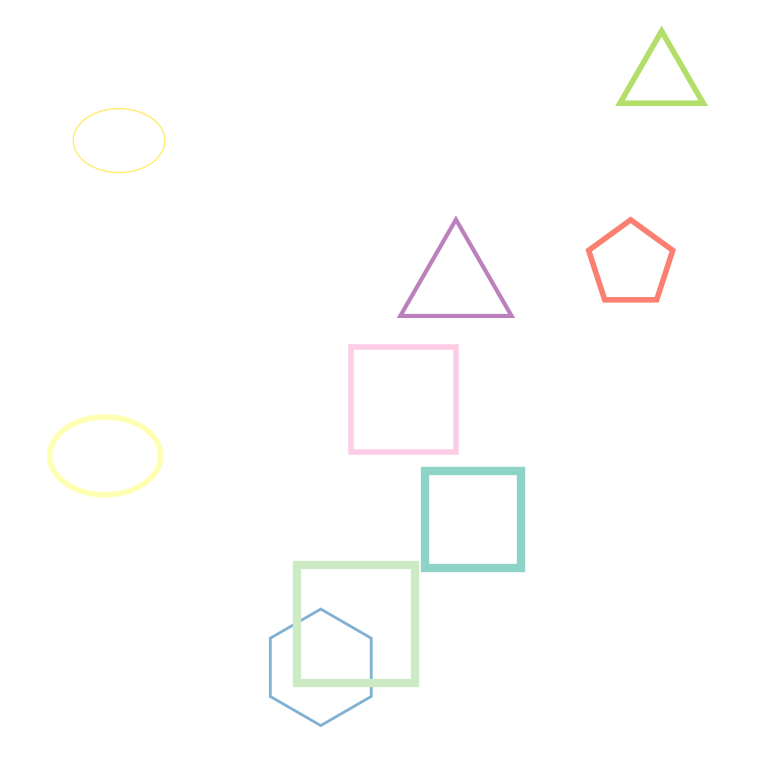[{"shape": "square", "thickness": 3, "radius": 0.31, "center": [0.614, 0.325]}, {"shape": "oval", "thickness": 2, "radius": 0.36, "center": [0.137, 0.408]}, {"shape": "pentagon", "thickness": 2, "radius": 0.29, "center": [0.819, 0.657]}, {"shape": "hexagon", "thickness": 1, "radius": 0.38, "center": [0.417, 0.133]}, {"shape": "triangle", "thickness": 2, "radius": 0.31, "center": [0.859, 0.897]}, {"shape": "square", "thickness": 2, "radius": 0.34, "center": [0.524, 0.482]}, {"shape": "triangle", "thickness": 1.5, "radius": 0.42, "center": [0.592, 0.631]}, {"shape": "square", "thickness": 3, "radius": 0.38, "center": [0.462, 0.189]}, {"shape": "oval", "thickness": 0.5, "radius": 0.3, "center": [0.155, 0.817]}]